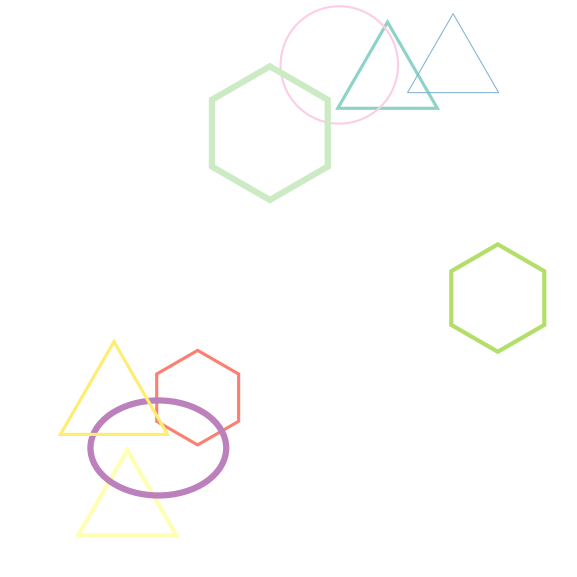[{"shape": "triangle", "thickness": 1.5, "radius": 0.5, "center": [0.671, 0.861]}, {"shape": "triangle", "thickness": 2, "radius": 0.49, "center": [0.22, 0.121]}, {"shape": "hexagon", "thickness": 1.5, "radius": 0.41, "center": [0.342, 0.311]}, {"shape": "triangle", "thickness": 0.5, "radius": 0.46, "center": [0.785, 0.884]}, {"shape": "hexagon", "thickness": 2, "radius": 0.46, "center": [0.862, 0.483]}, {"shape": "circle", "thickness": 1, "radius": 0.51, "center": [0.588, 0.887]}, {"shape": "oval", "thickness": 3, "radius": 0.59, "center": [0.274, 0.223]}, {"shape": "hexagon", "thickness": 3, "radius": 0.58, "center": [0.467, 0.769]}, {"shape": "triangle", "thickness": 1.5, "radius": 0.54, "center": [0.197, 0.3]}]